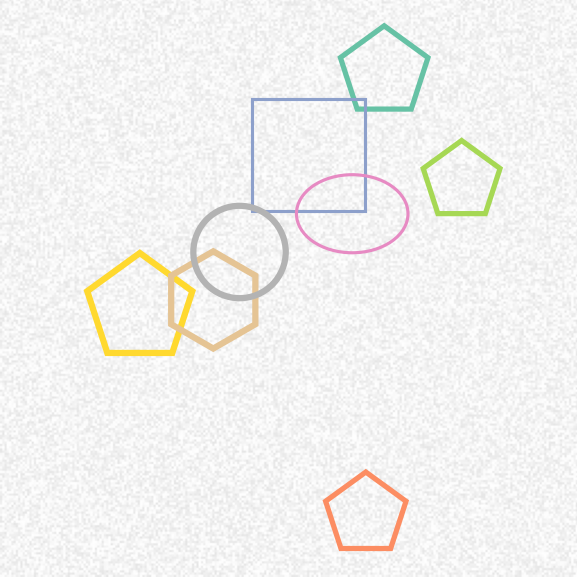[{"shape": "pentagon", "thickness": 2.5, "radius": 0.4, "center": [0.665, 0.875]}, {"shape": "pentagon", "thickness": 2.5, "radius": 0.37, "center": [0.633, 0.109]}, {"shape": "square", "thickness": 1.5, "radius": 0.49, "center": [0.534, 0.731]}, {"shape": "oval", "thickness": 1.5, "radius": 0.48, "center": [0.61, 0.629]}, {"shape": "pentagon", "thickness": 2.5, "radius": 0.35, "center": [0.799, 0.686]}, {"shape": "pentagon", "thickness": 3, "radius": 0.48, "center": [0.242, 0.465]}, {"shape": "hexagon", "thickness": 3, "radius": 0.42, "center": [0.369, 0.48]}, {"shape": "circle", "thickness": 3, "radius": 0.4, "center": [0.415, 0.563]}]